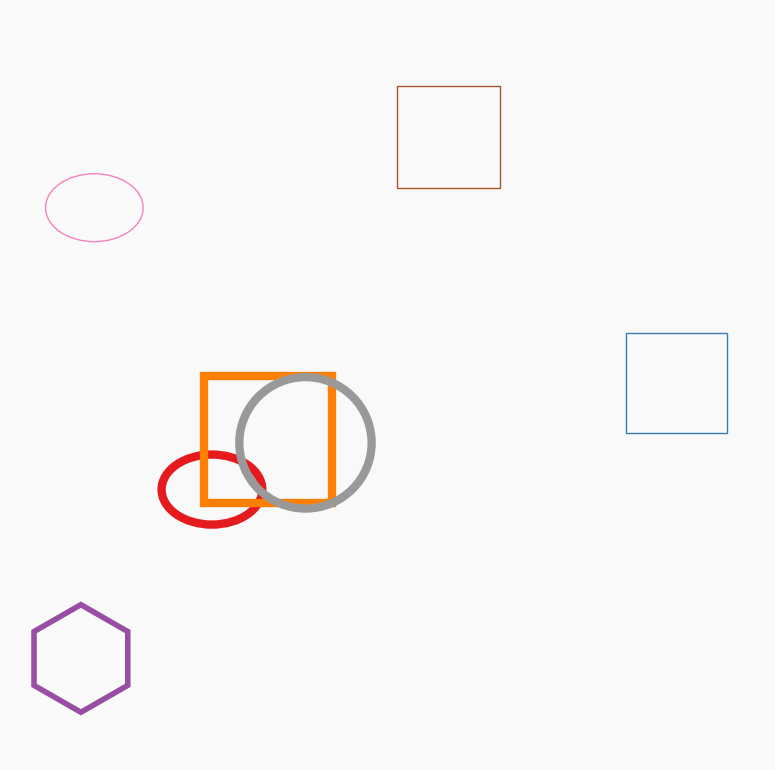[{"shape": "oval", "thickness": 3, "radius": 0.32, "center": [0.273, 0.364]}, {"shape": "square", "thickness": 0.5, "radius": 0.33, "center": [0.873, 0.503]}, {"shape": "hexagon", "thickness": 2, "radius": 0.35, "center": [0.104, 0.145]}, {"shape": "square", "thickness": 3, "radius": 0.41, "center": [0.346, 0.429]}, {"shape": "square", "thickness": 0.5, "radius": 0.33, "center": [0.579, 0.822]}, {"shape": "oval", "thickness": 0.5, "radius": 0.31, "center": [0.122, 0.73]}, {"shape": "circle", "thickness": 3, "radius": 0.43, "center": [0.394, 0.425]}]